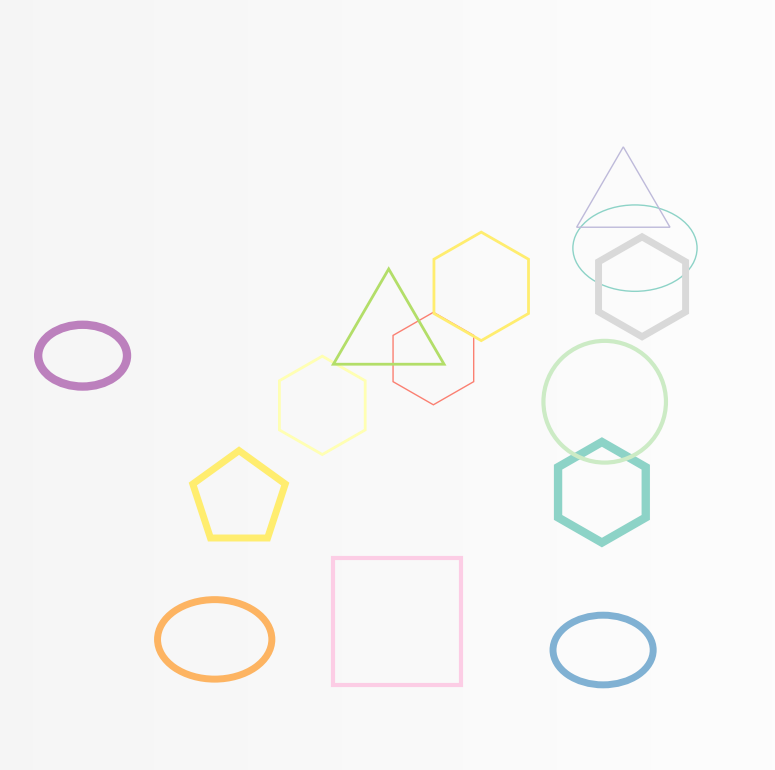[{"shape": "oval", "thickness": 0.5, "radius": 0.4, "center": [0.819, 0.678]}, {"shape": "hexagon", "thickness": 3, "radius": 0.33, "center": [0.777, 0.361]}, {"shape": "hexagon", "thickness": 1, "radius": 0.32, "center": [0.416, 0.474]}, {"shape": "triangle", "thickness": 0.5, "radius": 0.35, "center": [0.804, 0.74]}, {"shape": "hexagon", "thickness": 0.5, "radius": 0.3, "center": [0.559, 0.534]}, {"shape": "oval", "thickness": 2.5, "radius": 0.32, "center": [0.778, 0.156]}, {"shape": "oval", "thickness": 2.5, "radius": 0.37, "center": [0.277, 0.17]}, {"shape": "triangle", "thickness": 1, "radius": 0.41, "center": [0.502, 0.568]}, {"shape": "square", "thickness": 1.5, "radius": 0.41, "center": [0.512, 0.193]}, {"shape": "hexagon", "thickness": 2.5, "radius": 0.32, "center": [0.828, 0.628]}, {"shape": "oval", "thickness": 3, "radius": 0.29, "center": [0.107, 0.538]}, {"shape": "circle", "thickness": 1.5, "radius": 0.4, "center": [0.78, 0.478]}, {"shape": "hexagon", "thickness": 1, "radius": 0.35, "center": [0.621, 0.628]}, {"shape": "pentagon", "thickness": 2.5, "radius": 0.31, "center": [0.308, 0.352]}]